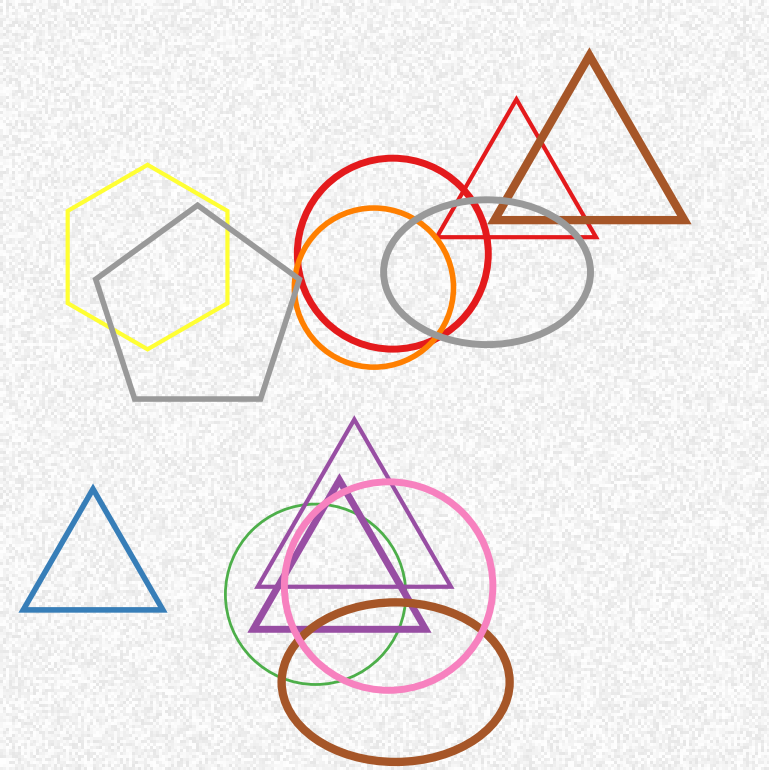[{"shape": "triangle", "thickness": 1.5, "radius": 0.6, "center": [0.671, 0.752]}, {"shape": "circle", "thickness": 2.5, "radius": 0.62, "center": [0.51, 0.671]}, {"shape": "triangle", "thickness": 2, "radius": 0.52, "center": [0.121, 0.26]}, {"shape": "circle", "thickness": 1, "radius": 0.59, "center": [0.41, 0.228]}, {"shape": "triangle", "thickness": 1.5, "radius": 0.72, "center": [0.46, 0.31]}, {"shape": "triangle", "thickness": 2.5, "radius": 0.65, "center": [0.441, 0.247]}, {"shape": "circle", "thickness": 2, "radius": 0.52, "center": [0.486, 0.627]}, {"shape": "hexagon", "thickness": 1.5, "radius": 0.6, "center": [0.192, 0.666]}, {"shape": "oval", "thickness": 3, "radius": 0.74, "center": [0.514, 0.114]}, {"shape": "triangle", "thickness": 3, "radius": 0.71, "center": [0.765, 0.785]}, {"shape": "circle", "thickness": 2.5, "radius": 0.68, "center": [0.505, 0.239]}, {"shape": "oval", "thickness": 2.5, "radius": 0.67, "center": [0.633, 0.647]}, {"shape": "pentagon", "thickness": 2, "radius": 0.7, "center": [0.257, 0.594]}]